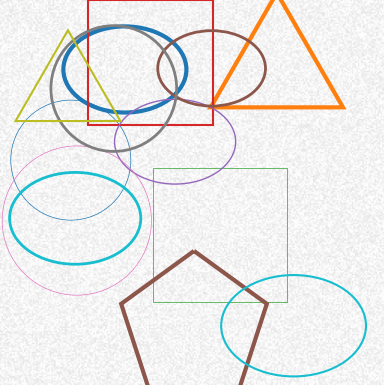[{"shape": "circle", "thickness": 0.5, "radius": 0.78, "center": [0.184, 0.584]}, {"shape": "oval", "thickness": 3, "radius": 0.8, "center": [0.324, 0.82]}, {"shape": "triangle", "thickness": 3, "radius": 0.99, "center": [0.719, 0.82]}, {"shape": "square", "thickness": 0.5, "radius": 0.88, "center": [0.571, 0.39]}, {"shape": "square", "thickness": 1.5, "radius": 0.81, "center": [0.392, 0.837]}, {"shape": "oval", "thickness": 1, "radius": 0.79, "center": [0.455, 0.632]}, {"shape": "oval", "thickness": 2, "radius": 0.7, "center": [0.55, 0.822]}, {"shape": "pentagon", "thickness": 3, "radius": 0.99, "center": [0.504, 0.149]}, {"shape": "circle", "thickness": 0.5, "radius": 0.97, "center": [0.2, 0.427]}, {"shape": "circle", "thickness": 2, "radius": 0.82, "center": [0.296, 0.77]}, {"shape": "triangle", "thickness": 1.5, "radius": 0.79, "center": [0.176, 0.764]}, {"shape": "oval", "thickness": 2, "radius": 0.85, "center": [0.195, 0.433]}, {"shape": "oval", "thickness": 1.5, "radius": 0.94, "center": [0.763, 0.154]}]